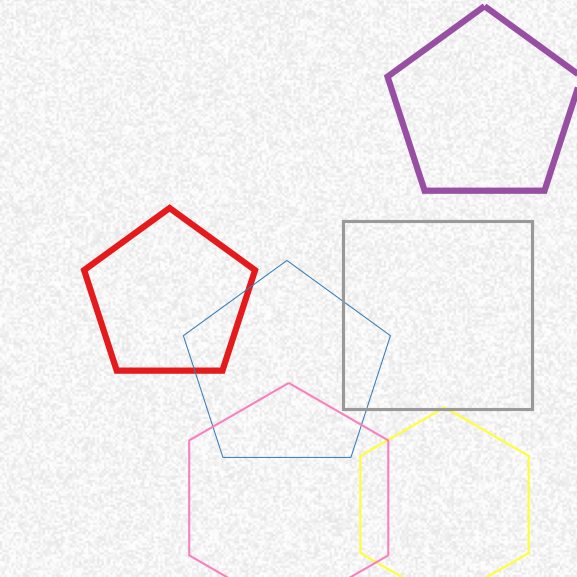[{"shape": "pentagon", "thickness": 3, "radius": 0.78, "center": [0.294, 0.483]}, {"shape": "pentagon", "thickness": 0.5, "radius": 0.94, "center": [0.497, 0.36]}, {"shape": "pentagon", "thickness": 3, "radius": 0.88, "center": [0.839, 0.812]}, {"shape": "hexagon", "thickness": 1, "radius": 0.84, "center": [0.77, 0.126]}, {"shape": "hexagon", "thickness": 1, "radius": 1.0, "center": [0.5, 0.137]}, {"shape": "square", "thickness": 1.5, "radius": 0.82, "center": [0.758, 0.454]}]